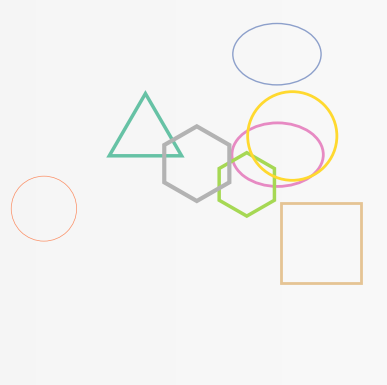[{"shape": "triangle", "thickness": 2.5, "radius": 0.54, "center": [0.375, 0.649]}, {"shape": "circle", "thickness": 0.5, "radius": 0.42, "center": [0.113, 0.458]}, {"shape": "oval", "thickness": 1, "radius": 0.57, "center": [0.715, 0.859]}, {"shape": "oval", "thickness": 2, "radius": 0.59, "center": [0.716, 0.598]}, {"shape": "hexagon", "thickness": 2.5, "radius": 0.41, "center": [0.637, 0.521]}, {"shape": "circle", "thickness": 2, "radius": 0.58, "center": [0.754, 0.647]}, {"shape": "square", "thickness": 2, "radius": 0.52, "center": [0.829, 0.369]}, {"shape": "hexagon", "thickness": 3, "radius": 0.48, "center": [0.508, 0.575]}]